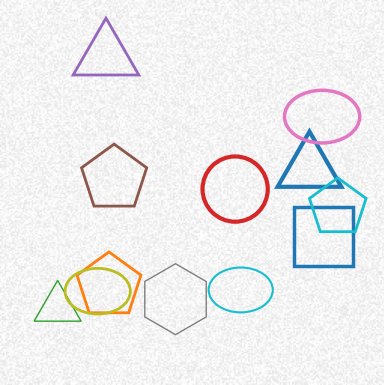[{"shape": "triangle", "thickness": 3, "radius": 0.48, "center": [0.804, 0.563]}, {"shape": "square", "thickness": 2.5, "radius": 0.38, "center": [0.84, 0.386]}, {"shape": "pentagon", "thickness": 2, "radius": 0.44, "center": [0.283, 0.258]}, {"shape": "triangle", "thickness": 1, "radius": 0.35, "center": [0.15, 0.201]}, {"shape": "circle", "thickness": 3, "radius": 0.42, "center": [0.611, 0.509]}, {"shape": "triangle", "thickness": 2, "radius": 0.49, "center": [0.275, 0.854]}, {"shape": "pentagon", "thickness": 2, "radius": 0.44, "center": [0.296, 0.537]}, {"shape": "oval", "thickness": 2.5, "radius": 0.49, "center": [0.837, 0.697]}, {"shape": "hexagon", "thickness": 1, "radius": 0.46, "center": [0.456, 0.223]}, {"shape": "oval", "thickness": 2, "radius": 0.42, "center": [0.254, 0.244]}, {"shape": "pentagon", "thickness": 2, "radius": 0.39, "center": [0.877, 0.461]}, {"shape": "oval", "thickness": 1.5, "radius": 0.42, "center": [0.625, 0.247]}]